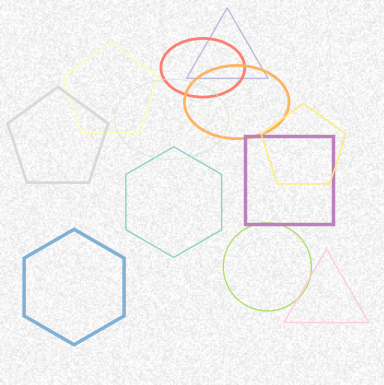[{"shape": "hexagon", "thickness": 1, "radius": 0.72, "center": [0.451, 0.475]}, {"shape": "pentagon", "thickness": 1, "radius": 0.65, "center": [0.288, 0.761]}, {"shape": "triangle", "thickness": 1, "radius": 0.61, "center": [0.59, 0.858]}, {"shape": "oval", "thickness": 2, "radius": 0.54, "center": [0.527, 0.824]}, {"shape": "hexagon", "thickness": 2.5, "radius": 0.75, "center": [0.192, 0.255]}, {"shape": "oval", "thickness": 2, "radius": 0.68, "center": [0.615, 0.735]}, {"shape": "circle", "thickness": 1, "radius": 0.57, "center": [0.694, 0.307]}, {"shape": "triangle", "thickness": 1, "radius": 0.64, "center": [0.848, 0.226]}, {"shape": "pentagon", "thickness": 2, "radius": 0.69, "center": [0.15, 0.637]}, {"shape": "square", "thickness": 2.5, "radius": 0.57, "center": [0.751, 0.532]}, {"shape": "oval", "thickness": 0.5, "radius": 0.74, "center": [0.446, 0.69]}, {"shape": "pentagon", "thickness": 1, "radius": 0.58, "center": [0.788, 0.616]}]